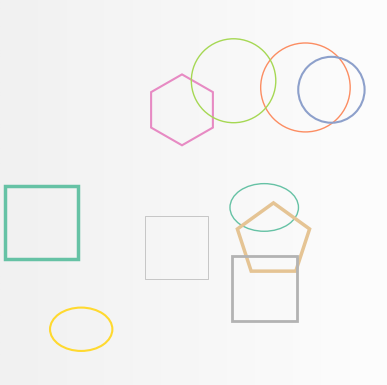[{"shape": "square", "thickness": 2.5, "radius": 0.47, "center": [0.107, 0.421]}, {"shape": "oval", "thickness": 1, "radius": 0.44, "center": [0.682, 0.461]}, {"shape": "circle", "thickness": 1, "radius": 0.58, "center": [0.788, 0.773]}, {"shape": "circle", "thickness": 1.5, "radius": 0.43, "center": [0.855, 0.767]}, {"shape": "hexagon", "thickness": 1.5, "radius": 0.46, "center": [0.47, 0.715]}, {"shape": "circle", "thickness": 1, "radius": 0.54, "center": [0.603, 0.79]}, {"shape": "oval", "thickness": 1.5, "radius": 0.4, "center": [0.21, 0.145]}, {"shape": "pentagon", "thickness": 2.5, "radius": 0.49, "center": [0.706, 0.375]}, {"shape": "square", "thickness": 0.5, "radius": 0.41, "center": [0.456, 0.357]}, {"shape": "square", "thickness": 2, "radius": 0.42, "center": [0.683, 0.251]}]